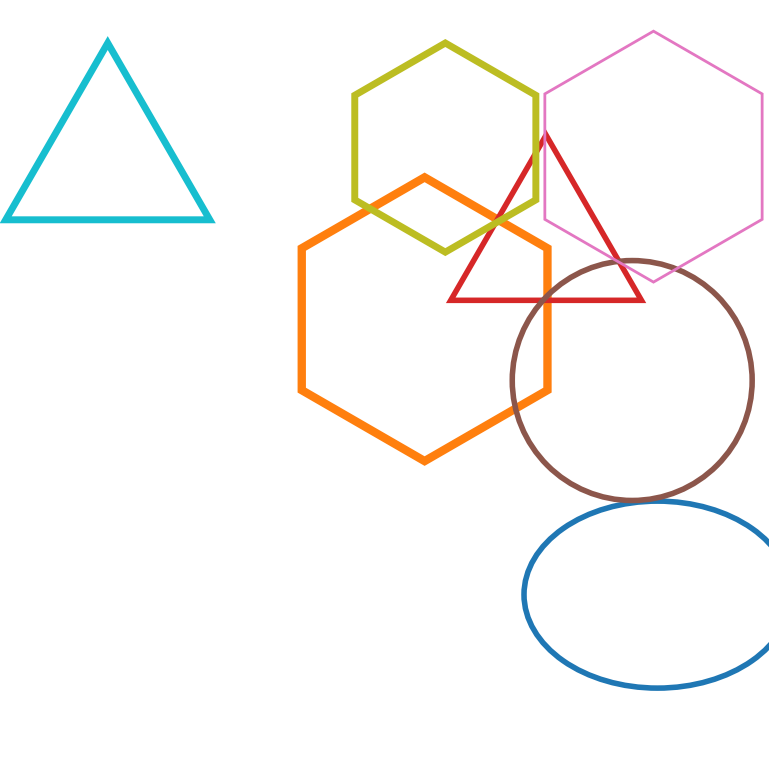[{"shape": "oval", "thickness": 2, "radius": 0.87, "center": [0.854, 0.228]}, {"shape": "hexagon", "thickness": 3, "radius": 0.92, "center": [0.551, 0.585]}, {"shape": "triangle", "thickness": 2, "radius": 0.72, "center": [0.709, 0.681]}, {"shape": "circle", "thickness": 2, "radius": 0.78, "center": [0.821, 0.506]}, {"shape": "hexagon", "thickness": 1, "radius": 0.81, "center": [0.849, 0.797]}, {"shape": "hexagon", "thickness": 2.5, "radius": 0.68, "center": [0.578, 0.808]}, {"shape": "triangle", "thickness": 2.5, "radius": 0.77, "center": [0.14, 0.791]}]